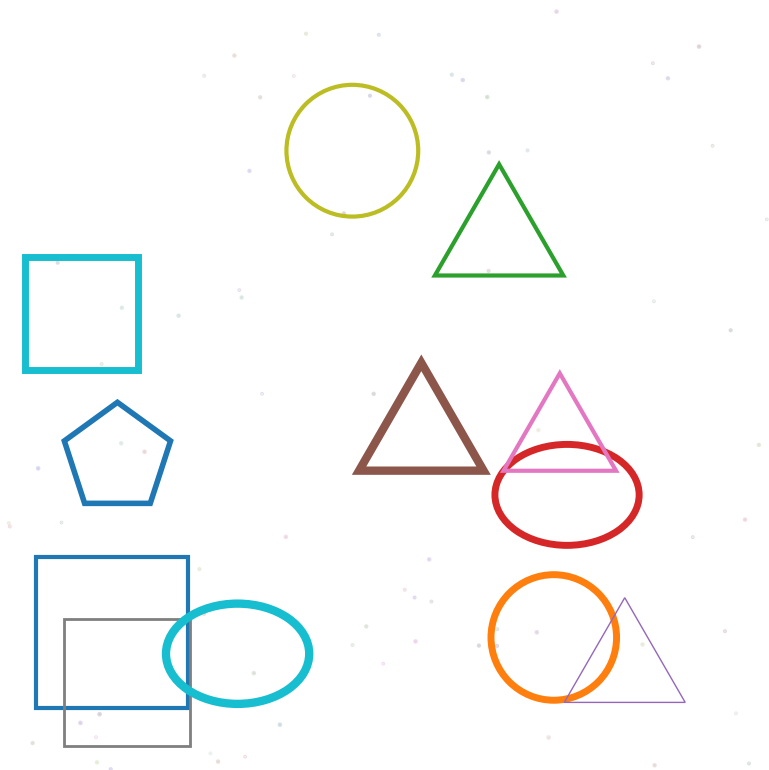[{"shape": "square", "thickness": 1.5, "radius": 0.49, "center": [0.146, 0.179]}, {"shape": "pentagon", "thickness": 2, "radius": 0.36, "center": [0.153, 0.405]}, {"shape": "circle", "thickness": 2.5, "radius": 0.41, "center": [0.719, 0.172]}, {"shape": "triangle", "thickness": 1.5, "radius": 0.48, "center": [0.648, 0.69]}, {"shape": "oval", "thickness": 2.5, "radius": 0.47, "center": [0.736, 0.357]}, {"shape": "triangle", "thickness": 0.5, "radius": 0.45, "center": [0.811, 0.133]}, {"shape": "triangle", "thickness": 3, "radius": 0.47, "center": [0.547, 0.435]}, {"shape": "triangle", "thickness": 1.5, "radius": 0.42, "center": [0.727, 0.431]}, {"shape": "square", "thickness": 1, "radius": 0.41, "center": [0.165, 0.114]}, {"shape": "circle", "thickness": 1.5, "radius": 0.43, "center": [0.458, 0.804]}, {"shape": "square", "thickness": 2.5, "radius": 0.37, "center": [0.106, 0.592]}, {"shape": "oval", "thickness": 3, "radius": 0.47, "center": [0.309, 0.151]}]